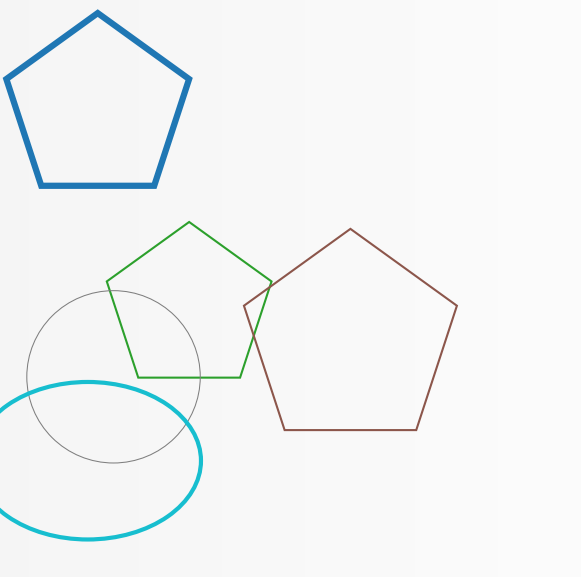[{"shape": "pentagon", "thickness": 3, "radius": 0.83, "center": [0.168, 0.811]}, {"shape": "pentagon", "thickness": 1, "radius": 0.74, "center": [0.325, 0.466]}, {"shape": "pentagon", "thickness": 1, "radius": 0.96, "center": [0.603, 0.41]}, {"shape": "circle", "thickness": 0.5, "radius": 0.75, "center": [0.195, 0.347]}, {"shape": "oval", "thickness": 2, "radius": 0.97, "center": [0.151, 0.201]}]